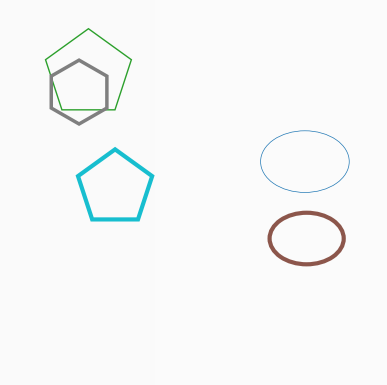[{"shape": "oval", "thickness": 0.5, "radius": 0.57, "center": [0.787, 0.58]}, {"shape": "pentagon", "thickness": 1, "radius": 0.58, "center": [0.228, 0.809]}, {"shape": "oval", "thickness": 3, "radius": 0.48, "center": [0.791, 0.38]}, {"shape": "hexagon", "thickness": 2.5, "radius": 0.41, "center": [0.204, 0.761]}, {"shape": "pentagon", "thickness": 3, "radius": 0.5, "center": [0.297, 0.511]}]